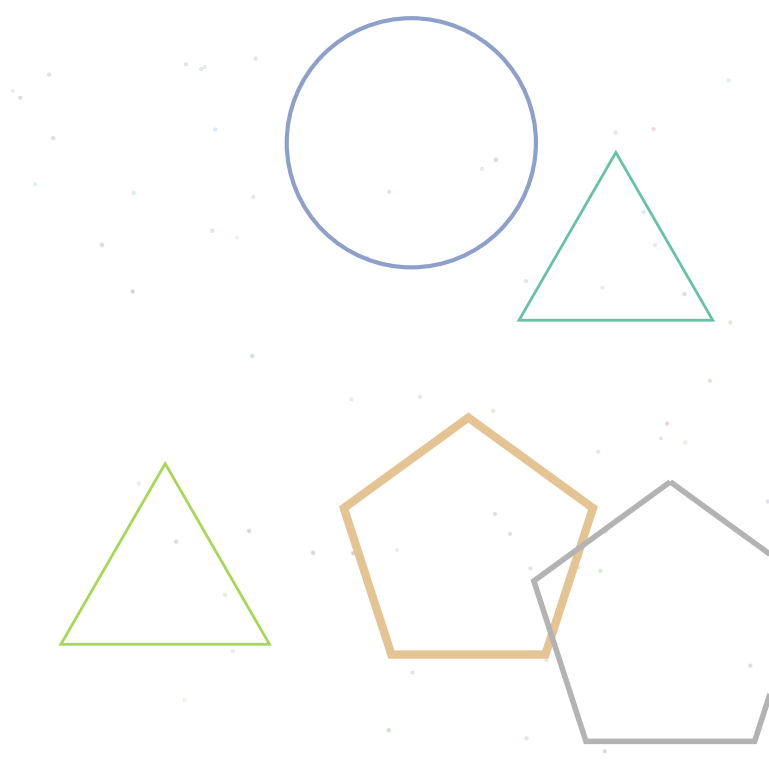[{"shape": "triangle", "thickness": 1, "radius": 0.73, "center": [0.8, 0.657]}, {"shape": "circle", "thickness": 1.5, "radius": 0.81, "center": [0.534, 0.815]}, {"shape": "triangle", "thickness": 1, "radius": 0.78, "center": [0.215, 0.241]}, {"shape": "pentagon", "thickness": 3, "radius": 0.85, "center": [0.608, 0.288]}, {"shape": "pentagon", "thickness": 2, "radius": 0.93, "center": [0.871, 0.188]}]